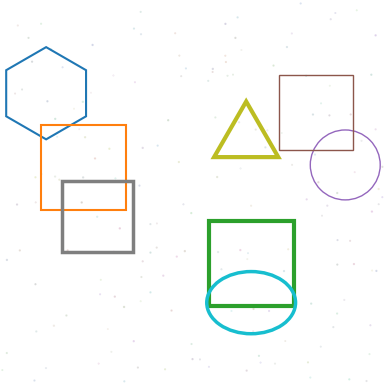[{"shape": "hexagon", "thickness": 1.5, "radius": 0.6, "center": [0.12, 0.758]}, {"shape": "square", "thickness": 1.5, "radius": 0.55, "center": [0.217, 0.565]}, {"shape": "square", "thickness": 3, "radius": 0.55, "center": [0.654, 0.316]}, {"shape": "circle", "thickness": 1, "radius": 0.45, "center": [0.897, 0.572]}, {"shape": "square", "thickness": 1, "radius": 0.48, "center": [0.82, 0.708]}, {"shape": "square", "thickness": 2.5, "radius": 0.46, "center": [0.253, 0.438]}, {"shape": "triangle", "thickness": 3, "radius": 0.48, "center": [0.639, 0.64]}, {"shape": "oval", "thickness": 2.5, "radius": 0.58, "center": [0.652, 0.214]}]